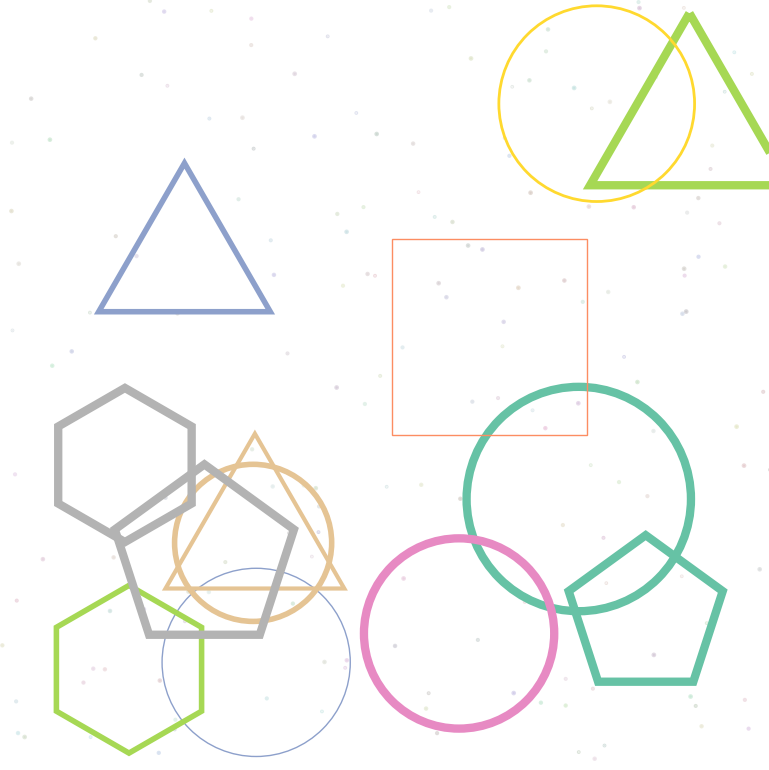[{"shape": "circle", "thickness": 3, "radius": 0.73, "center": [0.752, 0.352]}, {"shape": "pentagon", "thickness": 3, "radius": 0.53, "center": [0.839, 0.2]}, {"shape": "square", "thickness": 0.5, "radius": 0.63, "center": [0.635, 0.562]}, {"shape": "triangle", "thickness": 2, "radius": 0.64, "center": [0.24, 0.659]}, {"shape": "circle", "thickness": 0.5, "radius": 0.61, "center": [0.333, 0.14]}, {"shape": "circle", "thickness": 3, "radius": 0.62, "center": [0.596, 0.177]}, {"shape": "triangle", "thickness": 3, "radius": 0.74, "center": [0.895, 0.834]}, {"shape": "hexagon", "thickness": 2, "radius": 0.54, "center": [0.168, 0.131]}, {"shape": "circle", "thickness": 1, "radius": 0.64, "center": [0.775, 0.865]}, {"shape": "triangle", "thickness": 1.5, "radius": 0.67, "center": [0.331, 0.303]}, {"shape": "circle", "thickness": 2, "radius": 0.51, "center": [0.329, 0.295]}, {"shape": "hexagon", "thickness": 3, "radius": 0.5, "center": [0.162, 0.396]}, {"shape": "pentagon", "thickness": 3, "radius": 0.61, "center": [0.265, 0.275]}]